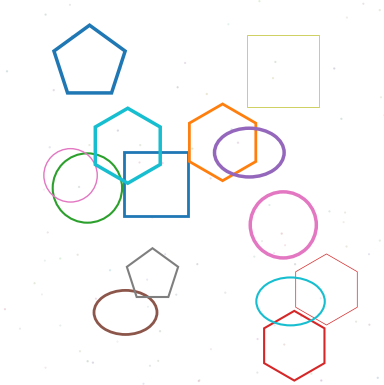[{"shape": "square", "thickness": 2, "radius": 0.42, "center": [0.404, 0.522]}, {"shape": "pentagon", "thickness": 2.5, "radius": 0.49, "center": [0.233, 0.837]}, {"shape": "hexagon", "thickness": 2, "radius": 0.5, "center": [0.578, 0.63]}, {"shape": "circle", "thickness": 1.5, "radius": 0.45, "center": [0.227, 0.512]}, {"shape": "hexagon", "thickness": 0.5, "radius": 0.46, "center": [0.848, 0.248]}, {"shape": "hexagon", "thickness": 1.5, "radius": 0.45, "center": [0.764, 0.102]}, {"shape": "oval", "thickness": 2.5, "radius": 0.45, "center": [0.648, 0.604]}, {"shape": "oval", "thickness": 2, "radius": 0.41, "center": [0.326, 0.188]}, {"shape": "circle", "thickness": 1, "radius": 0.35, "center": [0.183, 0.545]}, {"shape": "circle", "thickness": 2.5, "radius": 0.43, "center": [0.736, 0.416]}, {"shape": "pentagon", "thickness": 1.5, "radius": 0.35, "center": [0.396, 0.285]}, {"shape": "square", "thickness": 0.5, "radius": 0.46, "center": [0.734, 0.815]}, {"shape": "oval", "thickness": 1.5, "radius": 0.44, "center": [0.755, 0.217]}, {"shape": "hexagon", "thickness": 2.5, "radius": 0.49, "center": [0.332, 0.621]}]